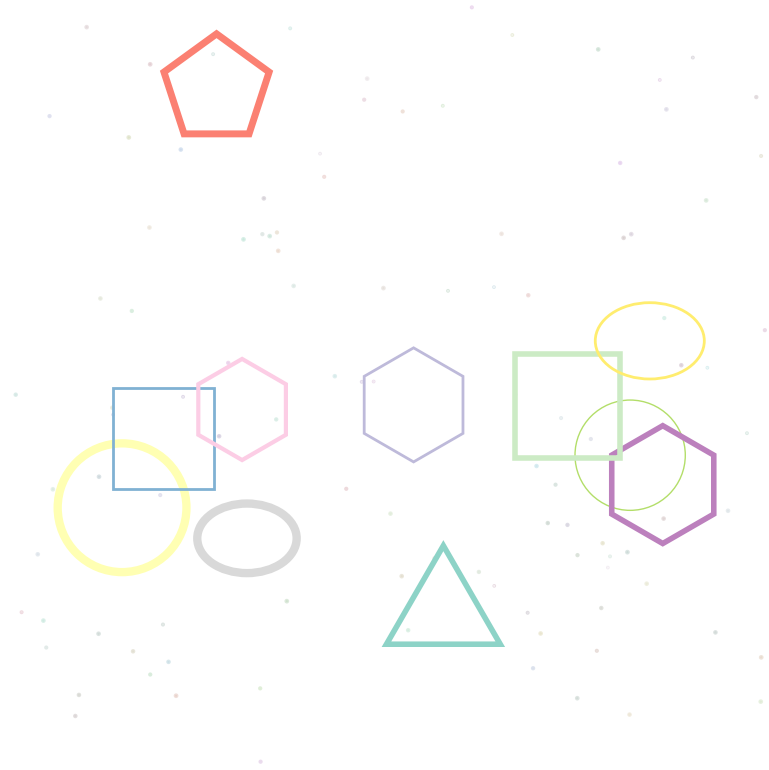[{"shape": "triangle", "thickness": 2, "radius": 0.43, "center": [0.576, 0.206]}, {"shape": "circle", "thickness": 3, "radius": 0.42, "center": [0.159, 0.341]}, {"shape": "hexagon", "thickness": 1, "radius": 0.37, "center": [0.537, 0.474]}, {"shape": "pentagon", "thickness": 2.5, "radius": 0.36, "center": [0.281, 0.884]}, {"shape": "square", "thickness": 1, "radius": 0.33, "center": [0.212, 0.431]}, {"shape": "circle", "thickness": 0.5, "radius": 0.36, "center": [0.818, 0.409]}, {"shape": "hexagon", "thickness": 1.5, "radius": 0.33, "center": [0.314, 0.468]}, {"shape": "oval", "thickness": 3, "radius": 0.32, "center": [0.321, 0.301]}, {"shape": "hexagon", "thickness": 2, "radius": 0.38, "center": [0.861, 0.371]}, {"shape": "square", "thickness": 2, "radius": 0.34, "center": [0.737, 0.472]}, {"shape": "oval", "thickness": 1, "radius": 0.35, "center": [0.844, 0.557]}]